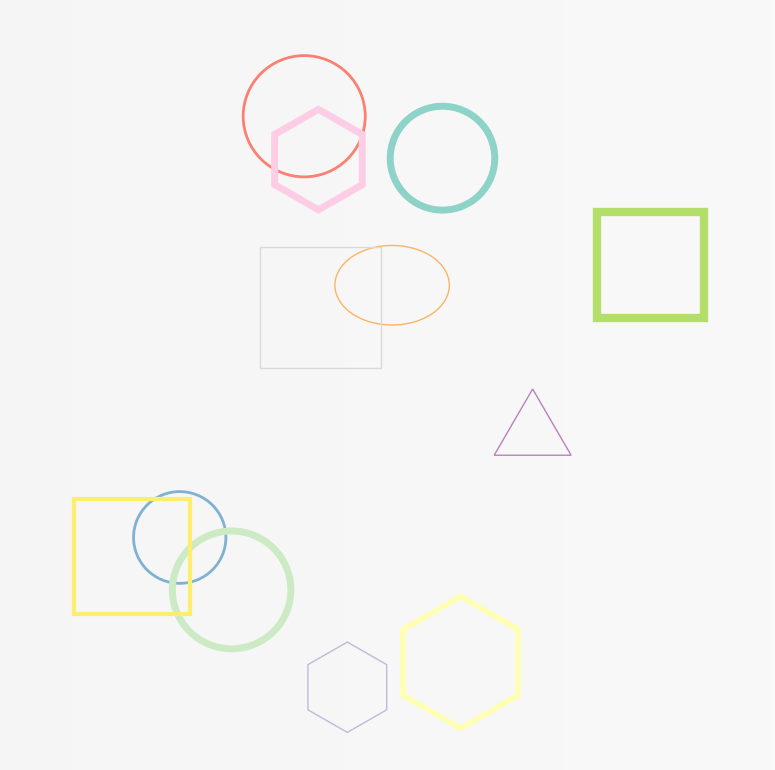[{"shape": "circle", "thickness": 2.5, "radius": 0.34, "center": [0.571, 0.795]}, {"shape": "hexagon", "thickness": 2, "radius": 0.43, "center": [0.594, 0.14]}, {"shape": "hexagon", "thickness": 0.5, "radius": 0.29, "center": [0.448, 0.107]}, {"shape": "circle", "thickness": 1, "radius": 0.39, "center": [0.393, 0.849]}, {"shape": "circle", "thickness": 1, "radius": 0.3, "center": [0.232, 0.302]}, {"shape": "oval", "thickness": 0.5, "radius": 0.37, "center": [0.506, 0.63]}, {"shape": "square", "thickness": 3, "radius": 0.34, "center": [0.84, 0.656]}, {"shape": "hexagon", "thickness": 2.5, "radius": 0.33, "center": [0.411, 0.793]}, {"shape": "square", "thickness": 0.5, "radius": 0.39, "center": [0.414, 0.6]}, {"shape": "triangle", "thickness": 0.5, "radius": 0.29, "center": [0.687, 0.437]}, {"shape": "circle", "thickness": 2.5, "radius": 0.38, "center": [0.299, 0.234]}, {"shape": "square", "thickness": 1.5, "radius": 0.37, "center": [0.17, 0.277]}]